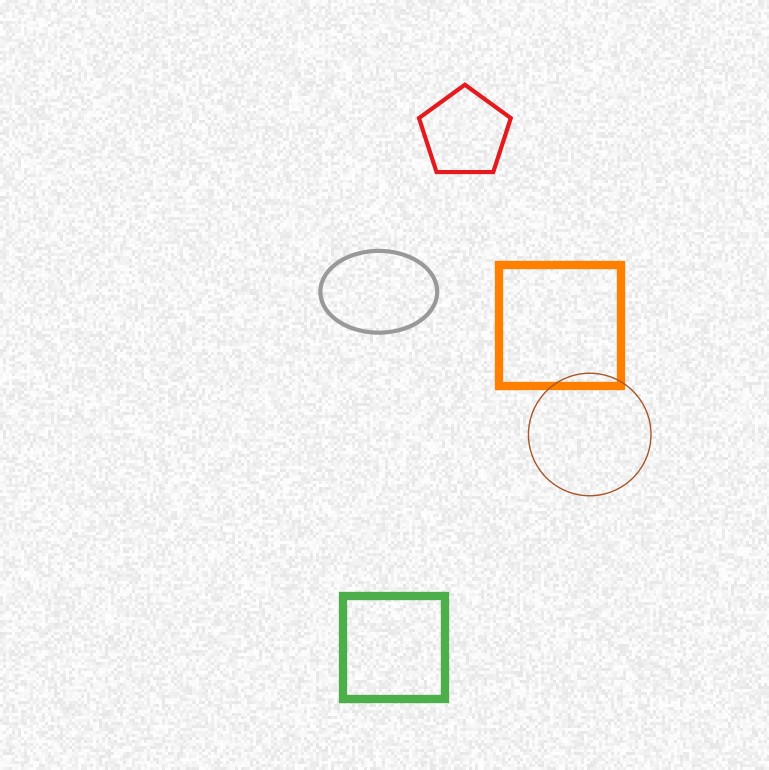[{"shape": "pentagon", "thickness": 1.5, "radius": 0.31, "center": [0.604, 0.827]}, {"shape": "square", "thickness": 3, "radius": 0.33, "center": [0.511, 0.159]}, {"shape": "square", "thickness": 3, "radius": 0.4, "center": [0.728, 0.577]}, {"shape": "circle", "thickness": 0.5, "radius": 0.4, "center": [0.766, 0.436]}, {"shape": "oval", "thickness": 1.5, "radius": 0.38, "center": [0.492, 0.621]}]